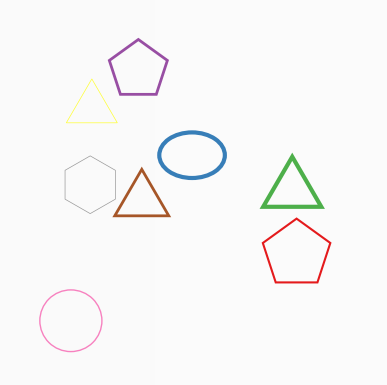[{"shape": "pentagon", "thickness": 1.5, "radius": 0.46, "center": [0.765, 0.341]}, {"shape": "oval", "thickness": 3, "radius": 0.42, "center": [0.496, 0.597]}, {"shape": "triangle", "thickness": 3, "radius": 0.43, "center": [0.754, 0.506]}, {"shape": "pentagon", "thickness": 2, "radius": 0.39, "center": [0.357, 0.819]}, {"shape": "triangle", "thickness": 0.5, "radius": 0.38, "center": [0.237, 0.719]}, {"shape": "triangle", "thickness": 2, "radius": 0.4, "center": [0.366, 0.48]}, {"shape": "circle", "thickness": 1, "radius": 0.4, "center": [0.183, 0.167]}, {"shape": "hexagon", "thickness": 0.5, "radius": 0.37, "center": [0.233, 0.52]}]